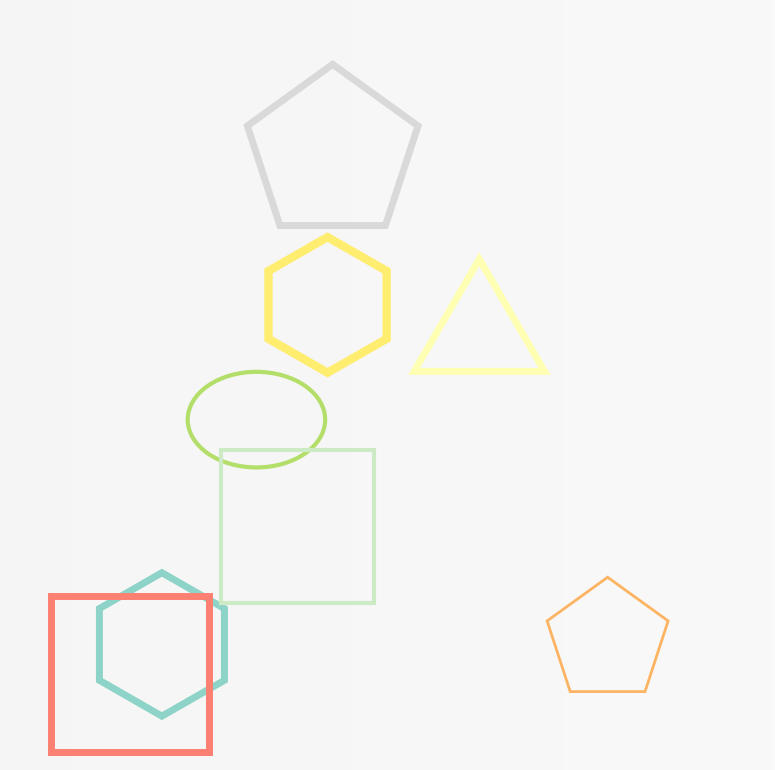[{"shape": "hexagon", "thickness": 2.5, "radius": 0.47, "center": [0.209, 0.163]}, {"shape": "triangle", "thickness": 2.5, "radius": 0.49, "center": [0.618, 0.566]}, {"shape": "square", "thickness": 2.5, "radius": 0.51, "center": [0.168, 0.125]}, {"shape": "pentagon", "thickness": 1, "radius": 0.41, "center": [0.784, 0.168]}, {"shape": "oval", "thickness": 1.5, "radius": 0.44, "center": [0.331, 0.455]}, {"shape": "pentagon", "thickness": 2.5, "radius": 0.58, "center": [0.429, 0.801]}, {"shape": "square", "thickness": 1.5, "radius": 0.5, "center": [0.384, 0.316]}, {"shape": "hexagon", "thickness": 3, "radius": 0.44, "center": [0.423, 0.604]}]